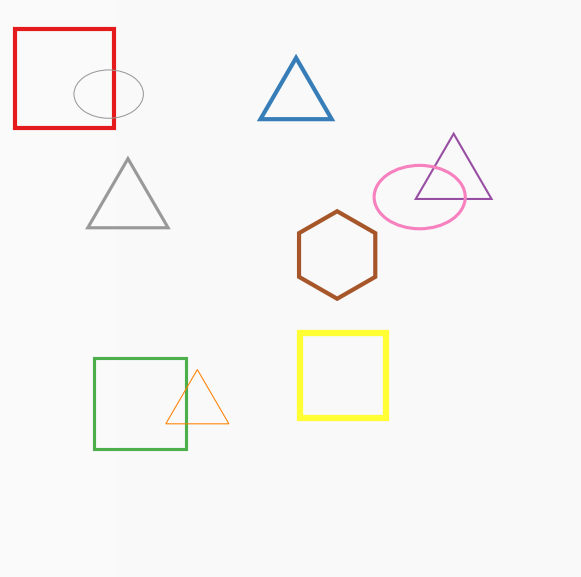[{"shape": "square", "thickness": 2, "radius": 0.43, "center": [0.111, 0.863]}, {"shape": "triangle", "thickness": 2, "radius": 0.35, "center": [0.509, 0.828]}, {"shape": "square", "thickness": 1.5, "radius": 0.4, "center": [0.24, 0.3]}, {"shape": "triangle", "thickness": 1, "radius": 0.38, "center": [0.78, 0.692]}, {"shape": "triangle", "thickness": 0.5, "radius": 0.31, "center": [0.34, 0.297]}, {"shape": "square", "thickness": 3, "radius": 0.37, "center": [0.591, 0.348]}, {"shape": "hexagon", "thickness": 2, "radius": 0.38, "center": [0.58, 0.558]}, {"shape": "oval", "thickness": 1.5, "radius": 0.39, "center": [0.722, 0.658]}, {"shape": "triangle", "thickness": 1.5, "radius": 0.4, "center": [0.22, 0.645]}, {"shape": "oval", "thickness": 0.5, "radius": 0.3, "center": [0.187, 0.836]}]